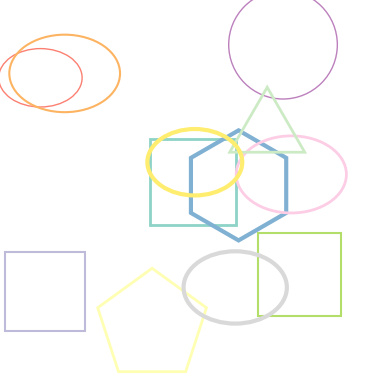[{"shape": "square", "thickness": 2, "radius": 0.56, "center": [0.5, 0.528]}, {"shape": "pentagon", "thickness": 2, "radius": 0.74, "center": [0.395, 0.155]}, {"shape": "square", "thickness": 1.5, "radius": 0.52, "center": [0.117, 0.243]}, {"shape": "oval", "thickness": 1, "radius": 0.54, "center": [0.105, 0.798]}, {"shape": "hexagon", "thickness": 3, "radius": 0.71, "center": [0.62, 0.518]}, {"shape": "oval", "thickness": 1.5, "radius": 0.72, "center": [0.168, 0.809]}, {"shape": "square", "thickness": 1.5, "radius": 0.54, "center": [0.777, 0.288]}, {"shape": "oval", "thickness": 2, "radius": 0.72, "center": [0.757, 0.547]}, {"shape": "oval", "thickness": 3, "radius": 0.67, "center": [0.611, 0.253]}, {"shape": "circle", "thickness": 1, "radius": 0.71, "center": [0.735, 0.884]}, {"shape": "triangle", "thickness": 2, "radius": 0.56, "center": [0.694, 0.661]}, {"shape": "oval", "thickness": 3, "radius": 0.62, "center": [0.506, 0.579]}]